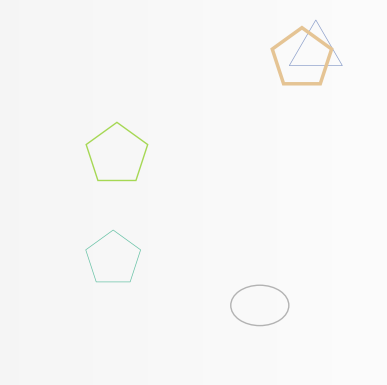[{"shape": "pentagon", "thickness": 0.5, "radius": 0.37, "center": [0.292, 0.328]}, {"shape": "triangle", "thickness": 0.5, "radius": 0.4, "center": [0.815, 0.869]}, {"shape": "pentagon", "thickness": 1, "radius": 0.42, "center": [0.302, 0.599]}, {"shape": "pentagon", "thickness": 2.5, "radius": 0.4, "center": [0.779, 0.848]}, {"shape": "oval", "thickness": 1, "radius": 0.37, "center": [0.67, 0.207]}]